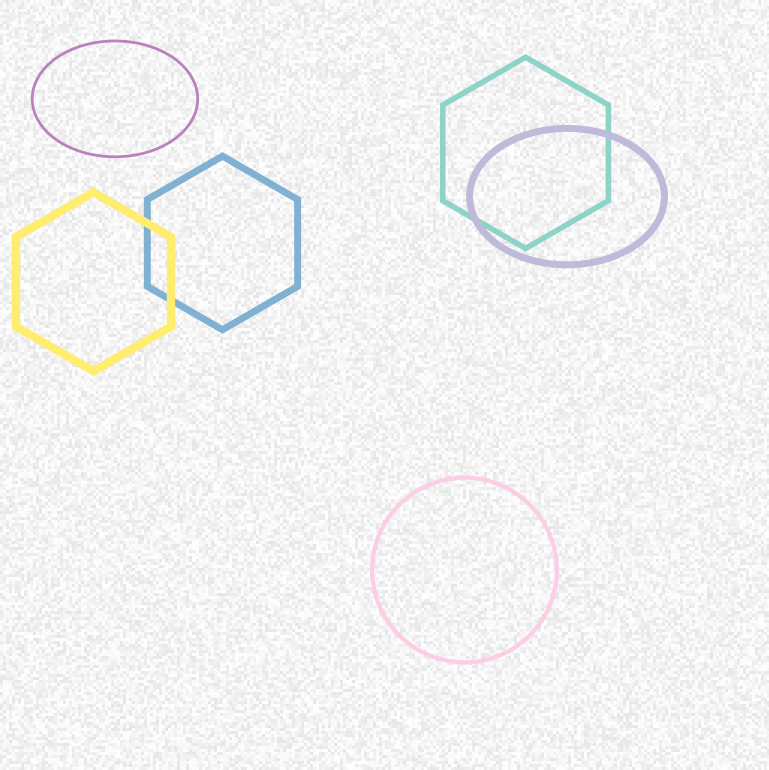[{"shape": "hexagon", "thickness": 2, "radius": 0.62, "center": [0.683, 0.802]}, {"shape": "oval", "thickness": 2.5, "radius": 0.63, "center": [0.736, 0.745]}, {"shape": "hexagon", "thickness": 2.5, "radius": 0.56, "center": [0.289, 0.684]}, {"shape": "circle", "thickness": 1.5, "radius": 0.6, "center": [0.603, 0.26]}, {"shape": "oval", "thickness": 1, "radius": 0.54, "center": [0.149, 0.872]}, {"shape": "hexagon", "thickness": 3, "radius": 0.58, "center": [0.121, 0.634]}]